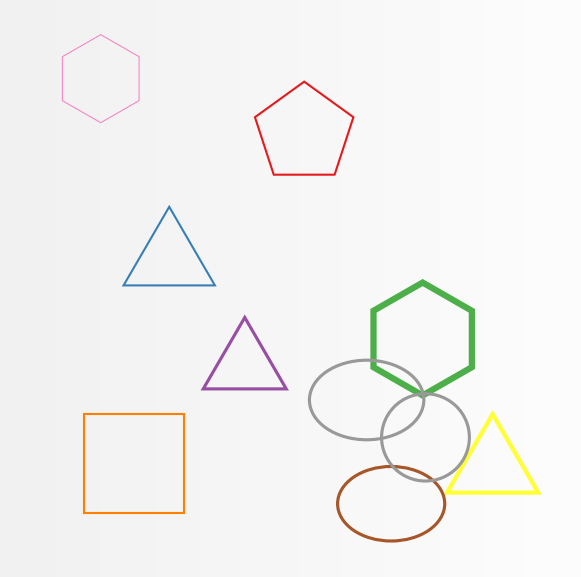[{"shape": "pentagon", "thickness": 1, "radius": 0.45, "center": [0.523, 0.769]}, {"shape": "triangle", "thickness": 1, "radius": 0.45, "center": [0.291, 0.55]}, {"shape": "hexagon", "thickness": 3, "radius": 0.49, "center": [0.727, 0.412]}, {"shape": "triangle", "thickness": 1.5, "radius": 0.41, "center": [0.421, 0.367]}, {"shape": "square", "thickness": 1, "radius": 0.43, "center": [0.231, 0.197]}, {"shape": "triangle", "thickness": 2, "radius": 0.45, "center": [0.848, 0.191]}, {"shape": "oval", "thickness": 1.5, "radius": 0.46, "center": [0.673, 0.127]}, {"shape": "hexagon", "thickness": 0.5, "radius": 0.38, "center": [0.173, 0.863]}, {"shape": "circle", "thickness": 1.5, "radius": 0.38, "center": [0.732, 0.242]}, {"shape": "oval", "thickness": 1.5, "radius": 0.49, "center": [0.631, 0.307]}]